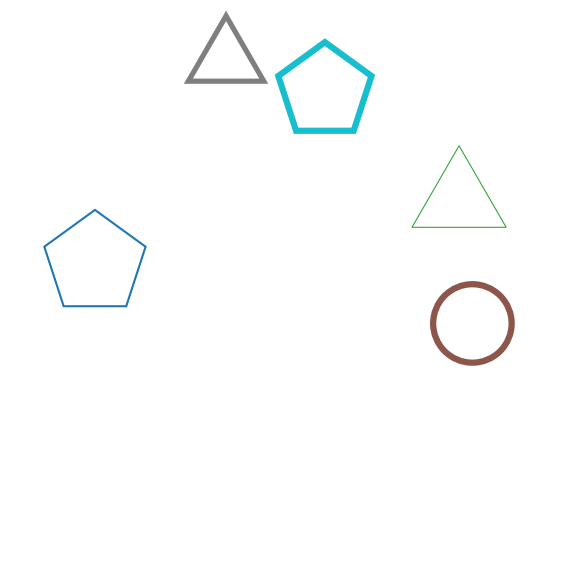[{"shape": "pentagon", "thickness": 1, "radius": 0.46, "center": [0.164, 0.543]}, {"shape": "triangle", "thickness": 0.5, "radius": 0.47, "center": [0.795, 0.653]}, {"shape": "circle", "thickness": 3, "radius": 0.34, "center": [0.818, 0.439]}, {"shape": "triangle", "thickness": 2.5, "radius": 0.38, "center": [0.391, 0.896]}, {"shape": "pentagon", "thickness": 3, "radius": 0.42, "center": [0.563, 0.841]}]